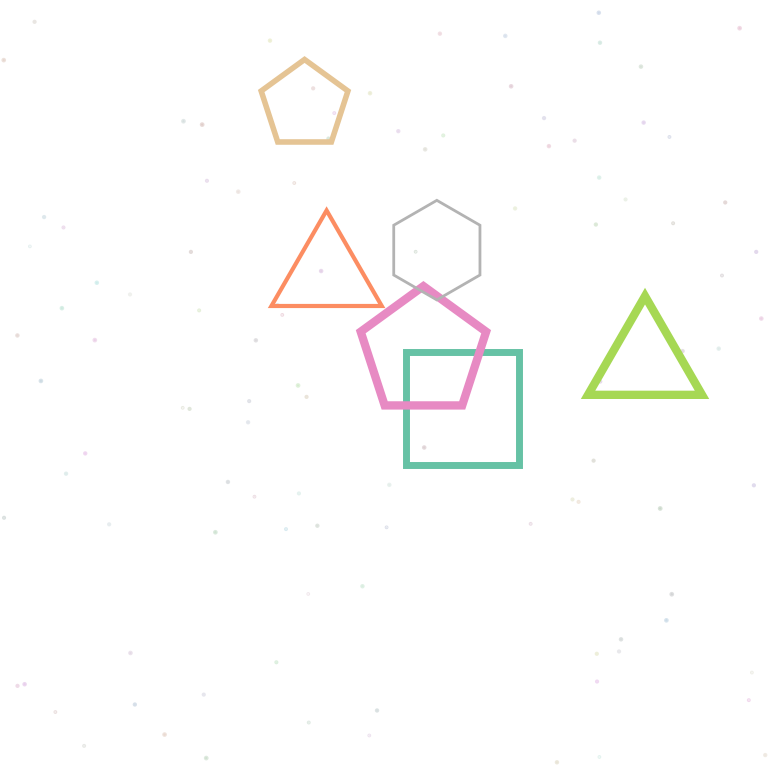[{"shape": "square", "thickness": 2.5, "radius": 0.37, "center": [0.601, 0.47]}, {"shape": "triangle", "thickness": 1.5, "radius": 0.41, "center": [0.424, 0.644]}, {"shape": "pentagon", "thickness": 3, "radius": 0.43, "center": [0.55, 0.543]}, {"shape": "triangle", "thickness": 3, "radius": 0.43, "center": [0.838, 0.53]}, {"shape": "pentagon", "thickness": 2, "radius": 0.3, "center": [0.396, 0.864]}, {"shape": "hexagon", "thickness": 1, "radius": 0.32, "center": [0.567, 0.675]}]